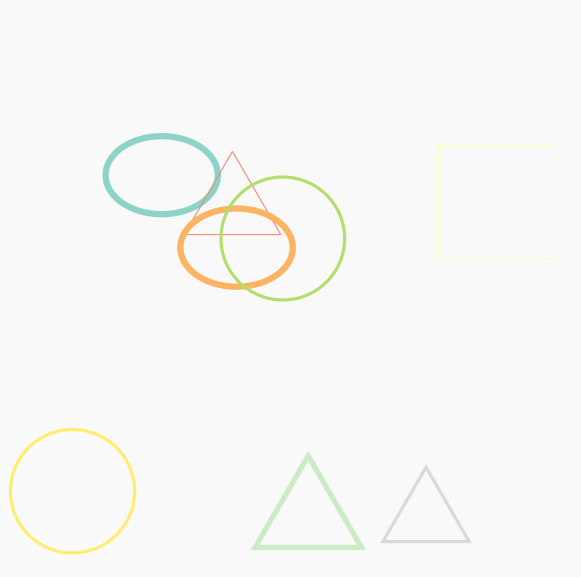[{"shape": "oval", "thickness": 3, "radius": 0.48, "center": [0.278, 0.696]}, {"shape": "square", "thickness": 0.5, "radius": 0.5, "center": [0.853, 0.651]}, {"shape": "triangle", "thickness": 0.5, "radius": 0.48, "center": [0.4, 0.641]}, {"shape": "oval", "thickness": 3, "radius": 0.48, "center": [0.407, 0.57]}, {"shape": "circle", "thickness": 1.5, "radius": 0.53, "center": [0.487, 0.586]}, {"shape": "triangle", "thickness": 1.5, "radius": 0.43, "center": [0.733, 0.104]}, {"shape": "triangle", "thickness": 2.5, "radius": 0.53, "center": [0.53, 0.104]}, {"shape": "circle", "thickness": 1.5, "radius": 0.53, "center": [0.125, 0.149]}]